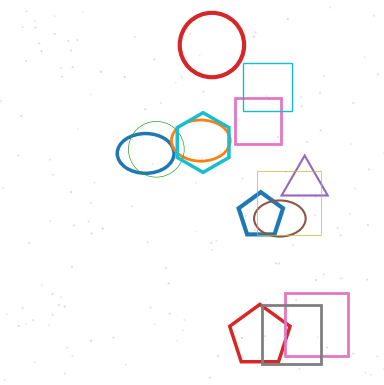[{"shape": "oval", "thickness": 2.5, "radius": 0.37, "center": [0.378, 0.602]}, {"shape": "pentagon", "thickness": 3, "radius": 0.3, "center": [0.677, 0.44]}, {"shape": "oval", "thickness": 2, "radius": 0.38, "center": [0.522, 0.635]}, {"shape": "circle", "thickness": 0.5, "radius": 0.36, "center": [0.406, 0.612]}, {"shape": "circle", "thickness": 3, "radius": 0.42, "center": [0.55, 0.883]}, {"shape": "pentagon", "thickness": 2.5, "radius": 0.41, "center": [0.675, 0.127]}, {"shape": "triangle", "thickness": 1.5, "radius": 0.35, "center": [0.791, 0.527]}, {"shape": "oval", "thickness": 1.5, "radius": 0.33, "center": [0.727, 0.432]}, {"shape": "square", "thickness": 2, "radius": 0.3, "center": [0.671, 0.687]}, {"shape": "square", "thickness": 2, "radius": 0.41, "center": [0.822, 0.156]}, {"shape": "square", "thickness": 2, "radius": 0.38, "center": [0.757, 0.131]}, {"shape": "square", "thickness": 0.5, "radius": 0.41, "center": [0.751, 0.472]}, {"shape": "square", "thickness": 1, "radius": 0.31, "center": [0.695, 0.774]}, {"shape": "hexagon", "thickness": 2.5, "radius": 0.39, "center": [0.528, 0.63]}]